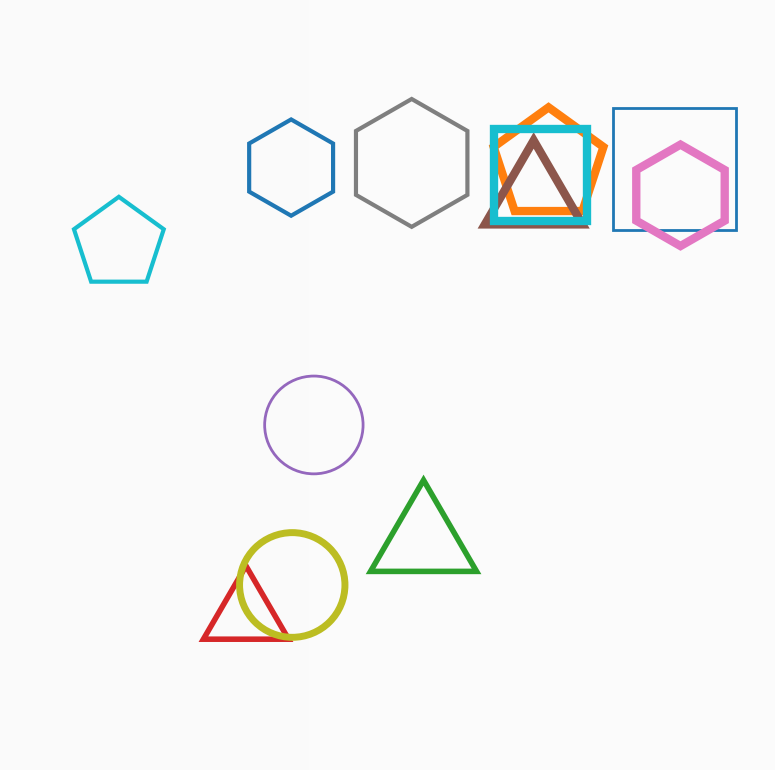[{"shape": "square", "thickness": 1, "radius": 0.39, "center": [0.87, 0.781]}, {"shape": "hexagon", "thickness": 1.5, "radius": 0.31, "center": [0.376, 0.782]}, {"shape": "pentagon", "thickness": 3, "radius": 0.37, "center": [0.708, 0.786]}, {"shape": "triangle", "thickness": 2, "radius": 0.39, "center": [0.547, 0.297]}, {"shape": "triangle", "thickness": 2, "radius": 0.32, "center": [0.317, 0.202]}, {"shape": "circle", "thickness": 1, "radius": 0.32, "center": [0.405, 0.448]}, {"shape": "triangle", "thickness": 3, "radius": 0.36, "center": [0.689, 0.745]}, {"shape": "hexagon", "thickness": 3, "radius": 0.33, "center": [0.878, 0.746]}, {"shape": "hexagon", "thickness": 1.5, "radius": 0.42, "center": [0.531, 0.788]}, {"shape": "circle", "thickness": 2.5, "radius": 0.34, "center": [0.377, 0.24]}, {"shape": "square", "thickness": 3, "radius": 0.3, "center": [0.697, 0.773]}, {"shape": "pentagon", "thickness": 1.5, "radius": 0.3, "center": [0.153, 0.683]}]